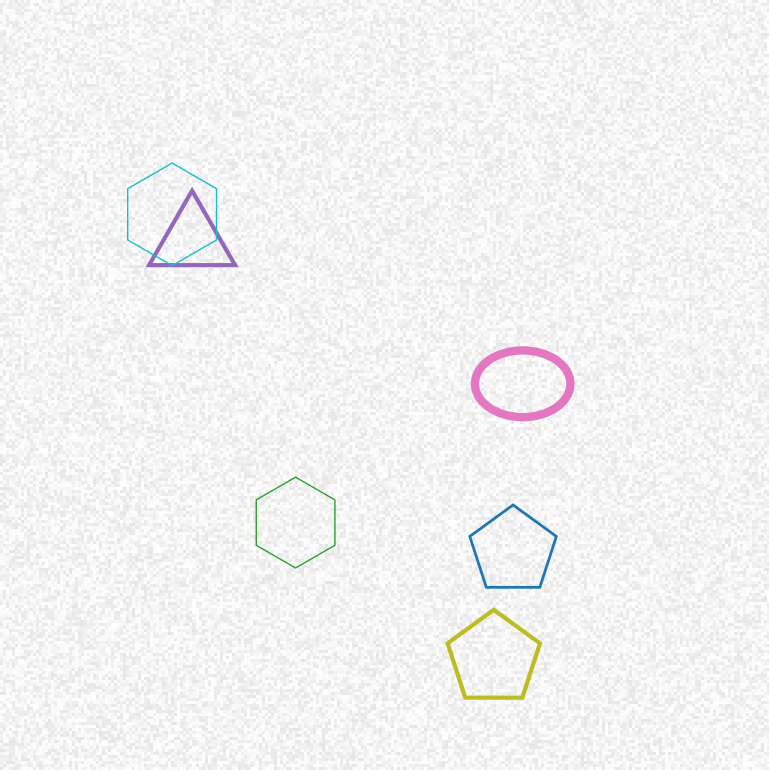[{"shape": "pentagon", "thickness": 1, "radius": 0.3, "center": [0.666, 0.285]}, {"shape": "hexagon", "thickness": 0.5, "radius": 0.29, "center": [0.384, 0.321]}, {"shape": "triangle", "thickness": 1.5, "radius": 0.32, "center": [0.249, 0.688]}, {"shape": "oval", "thickness": 3, "radius": 0.31, "center": [0.679, 0.502]}, {"shape": "pentagon", "thickness": 1.5, "radius": 0.32, "center": [0.641, 0.145]}, {"shape": "hexagon", "thickness": 0.5, "radius": 0.33, "center": [0.224, 0.722]}]